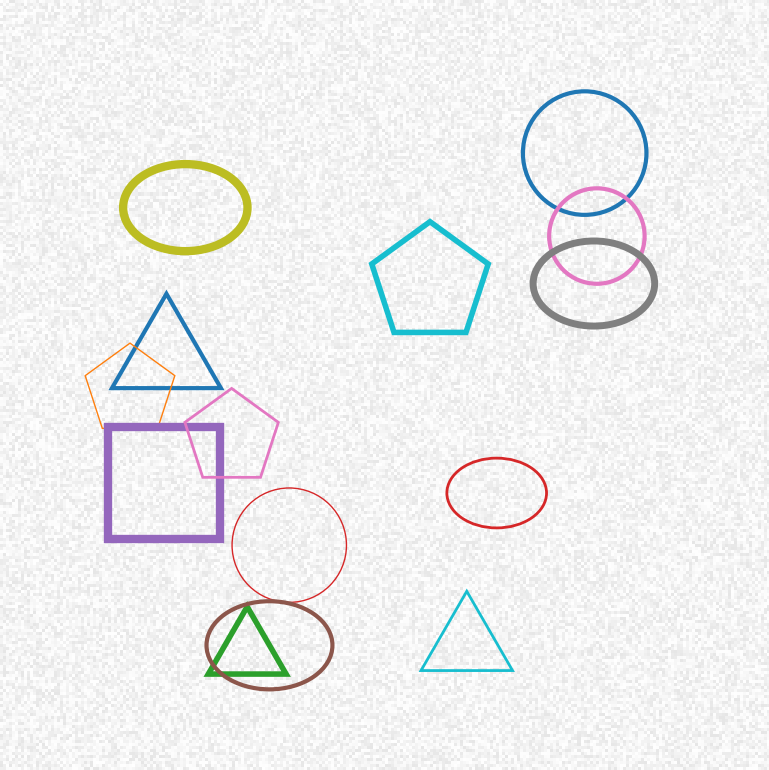[{"shape": "circle", "thickness": 1.5, "radius": 0.4, "center": [0.759, 0.801]}, {"shape": "triangle", "thickness": 1.5, "radius": 0.41, "center": [0.216, 0.537]}, {"shape": "pentagon", "thickness": 0.5, "radius": 0.31, "center": [0.169, 0.493]}, {"shape": "triangle", "thickness": 2, "radius": 0.29, "center": [0.321, 0.154]}, {"shape": "circle", "thickness": 0.5, "radius": 0.37, "center": [0.376, 0.292]}, {"shape": "oval", "thickness": 1, "radius": 0.32, "center": [0.645, 0.36]}, {"shape": "square", "thickness": 3, "radius": 0.36, "center": [0.213, 0.373]}, {"shape": "oval", "thickness": 1.5, "radius": 0.41, "center": [0.35, 0.162]}, {"shape": "pentagon", "thickness": 1, "radius": 0.32, "center": [0.301, 0.432]}, {"shape": "circle", "thickness": 1.5, "radius": 0.31, "center": [0.775, 0.693]}, {"shape": "oval", "thickness": 2.5, "radius": 0.39, "center": [0.771, 0.632]}, {"shape": "oval", "thickness": 3, "radius": 0.4, "center": [0.241, 0.73]}, {"shape": "triangle", "thickness": 1, "radius": 0.34, "center": [0.606, 0.163]}, {"shape": "pentagon", "thickness": 2, "radius": 0.4, "center": [0.558, 0.633]}]